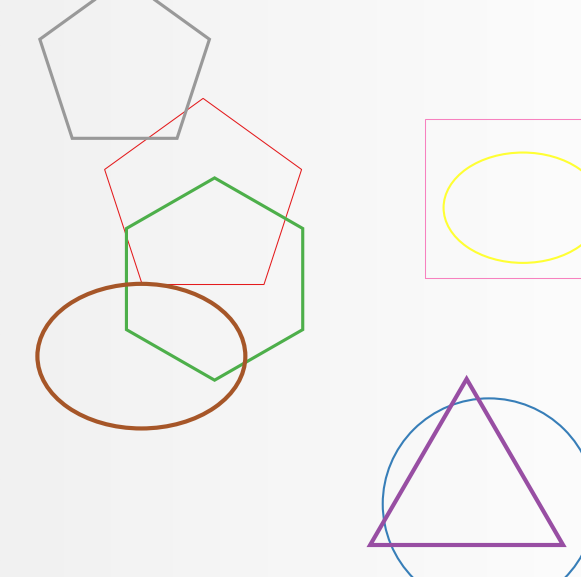[{"shape": "pentagon", "thickness": 0.5, "radius": 0.89, "center": [0.349, 0.651]}, {"shape": "circle", "thickness": 1, "radius": 0.91, "center": [0.841, 0.126]}, {"shape": "hexagon", "thickness": 1.5, "radius": 0.88, "center": [0.369, 0.516]}, {"shape": "triangle", "thickness": 2, "radius": 0.96, "center": [0.803, 0.151]}, {"shape": "oval", "thickness": 1, "radius": 0.68, "center": [0.9, 0.639]}, {"shape": "oval", "thickness": 2, "radius": 0.89, "center": [0.243, 0.382]}, {"shape": "square", "thickness": 0.5, "radius": 0.69, "center": [0.869, 0.655]}, {"shape": "pentagon", "thickness": 1.5, "radius": 0.77, "center": [0.214, 0.884]}]